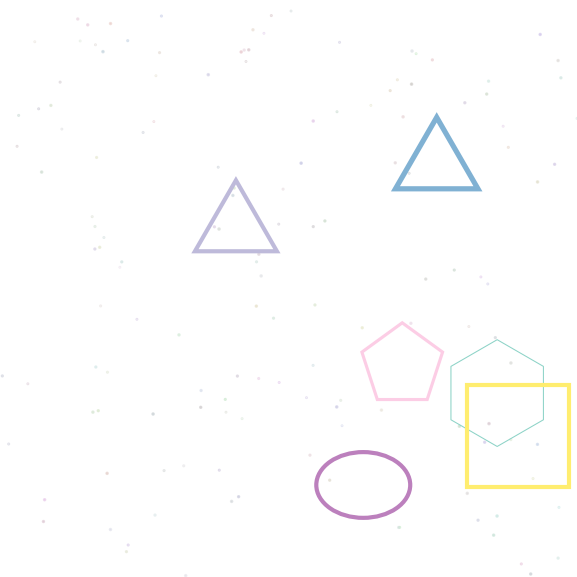[{"shape": "hexagon", "thickness": 0.5, "radius": 0.46, "center": [0.861, 0.318]}, {"shape": "triangle", "thickness": 2, "radius": 0.41, "center": [0.409, 0.605]}, {"shape": "triangle", "thickness": 2.5, "radius": 0.41, "center": [0.756, 0.713]}, {"shape": "pentagon", "thickness": 1.5, "radius": 0.37, "center": [0.697, 0.367]}, {"shape": "oval", "thickness": 2, "radius": 0.41, "center": [0.629, 0.159]}, {"shape": "square", "thickness": 2, "radius": 0.45, "center": [0.897, 0.244]}]